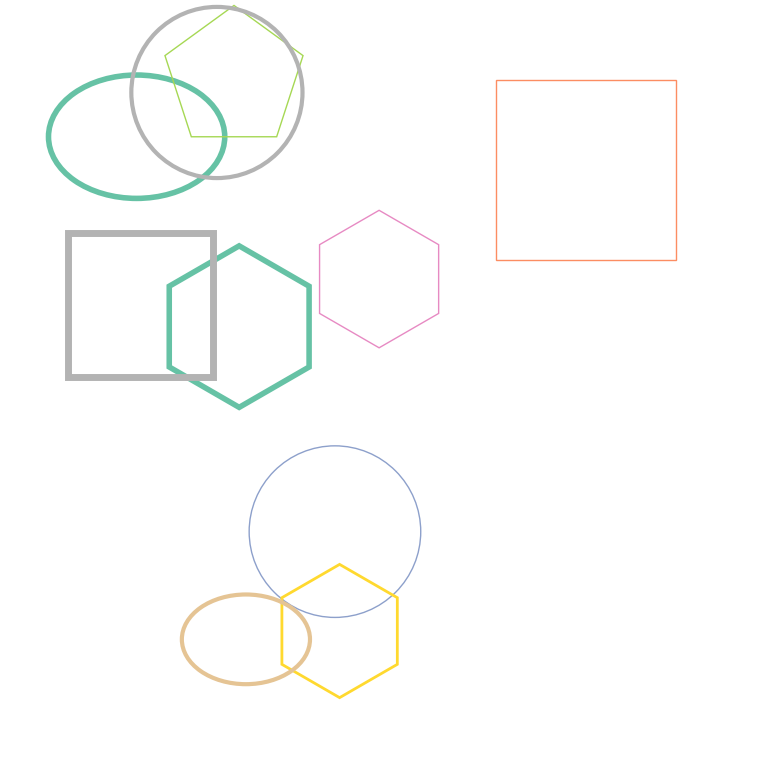[{"shape": "hexagon", "thickness": 2, "radius": 0.52, "center": [0.311, 0.576]}, {"shape": "oval", "thickness": 2, "radius": 0.57, "center": [0.177, 0.822]}, {"shape": "square", "thickness": 0.5, "radius": 0.59, "center": [0.761, 0.779]}, {"shape": "circle", "thickness": 0.5, "radius": 0.56, "center": [0.435, 0.31]}, {"shape": "hexagon", "thickness": 0.5, "radius": 0.45, "center": [0.492, 0.638]}, {"shape": "pentagon", "thickness": 0.5, "radius": 0.47, "center": [0.304, 0.899]}, {"shape": "hexagon", "thickness": 1, "radius": 0.43, "center": [0.441, 0.181]}, {"shape": "oval", "thickness": 1.5, "radius": 0.42, "center": [0.319, 0.17]}, {"shape": "square", "thickness": 2.5, "radius": 0.47, "center": [0.183, 0.604]}, {"shape": "circle", "thickness": 1.5, "radius": 0.56, "center": [0.282, 0.88]}]